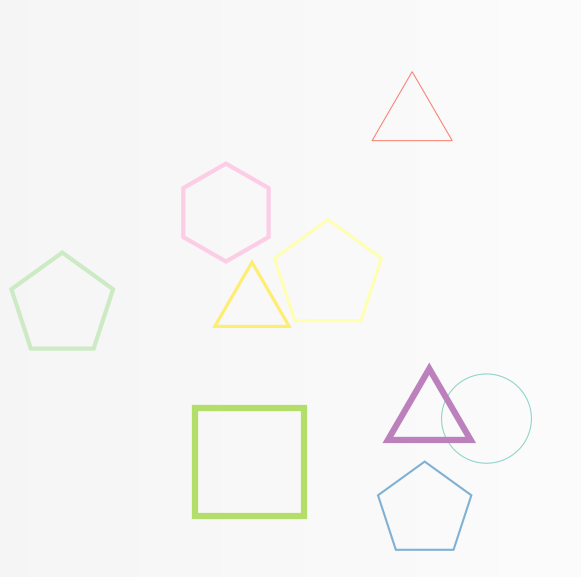[{"shape": "circle", "thickness": 0.5, "radius": 0.39, "center": [0.837, 0.274]}, {"shape": "pentagon", "thickness": 1.5, "radius": 0.48, "center": [0.564, 0.522]}, {"shape": "triangle", "thickness": 0.5, "radius": 0.4, "center": [0.709, 0.795]}, {"shape": "pentagon", "thickness": 1, "radius": 0.42, "center": [0.731, 0.115]}, {"shape": "square", "thickness": 3, "radius": 0.47, "center": [0.429, 0.199]}, {"shape": "hexagon", "thickness": 2, "radius": 0.42, "center": [0.389, 0.631]}, {"shape": "triangle", "thickness": 3, "radius": 0.41, "center": [0.739, 0.278]}, {"shape": "pentagon", "thickness": 2, "radius": 0.46, "center": [0.107, 0.47]}, {"shape": "triangle", "thickness": 1.5, "radius": 0.37, "center": [0.434, 0.471]}]